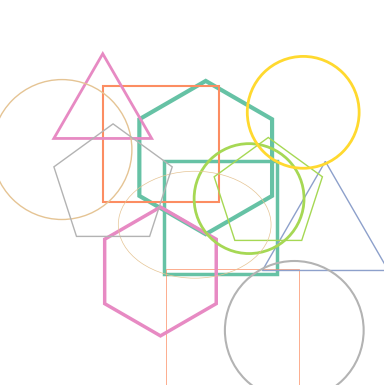[{"shape": "square", "thickness": 2.5, "radius": 0.73, "center": [0.573, 0.436]}, {"shape": "hexagon", "thickness": 3, "radius": 1.0, "center": [0.534, 0.591]}, {"shape": "square", "thickness": 0.5, "radius": 0.86, "center": [0.604, 0.129]}, {"shape": "square", "thickness": 1.5, "radius": 0.75, "center": [0.417, 0.626]}, {"shape": "triangle", "thickness": 1, "radius": 0.94, "center": [0.845, 0.392]}, {"shape": "triangle", "thickness": 2, "radius": 0.73, "center": [0.267, 0.714]}, {"shape": "hexagon", "thickness": 2.5, "radius": 0.84, "center": [0.417, 0.295]}, {"shape": "pentagon", "thickness": 1, "radius": 0.74, "center": [0.697, 0.495]}, {"shape": "circle", "thickness": 2, "radius": 0.71, "center": [0.647, 0.484]}, {"shape": "circle", "thickness": 2, "radius": 0.73, "center": [0.788, 0.708]}, {"shape": "circle", "thickness": 1, "radius": 0.91, "center": [0.161, 0.612]}, {"shape": "oval", "thickness": 0.5, "radius": 0.99, "center": [0.506, 0.416]}, {"shape": "pentagon", "thickness": 1, "radius": 0.81, "center": [0.294, 0.517]}, {"shape": "circle", "thickness": 1.5, "radius": 0.9, "center": [0.764, 0.142]}]